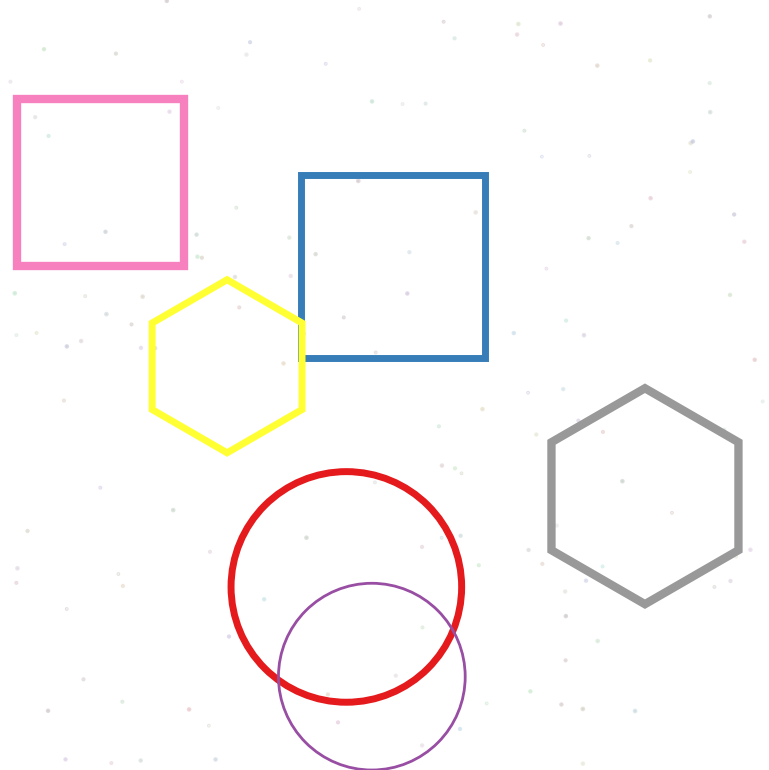[{"shape": "circle", "thickness": 2.5, "radius": 0.75, "center": [0.45, 0.238]}, {"shape": "square", "thickness": 2.5, "radius": 0.59, "center": [0.51, 0.653]}, {"shape": "circle", "thickness": 1, "radius": 0.61, "center": [0.483, 0.121]}, {"shape": "hexagon", "thickness": 2.5, "radius": 0.56, "center": [0.295, 0.524]}, {"shape": "square", "thickness": 3, "radius": 0.54, "center": [0.131, 0.763]}, {"shape": "hexagon", "thickness": 3, "radius": 0.7, "center": [0.838, 0.356]}]